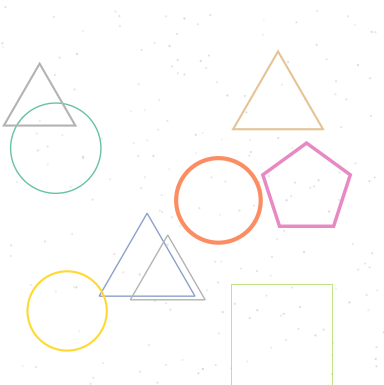[{"shape": "circle", "thickness": 1, "radius": 0.59, "center": [0.145, 0.615]}, {"shape": "circle", "thickness": 3, "radius": 0.55, "center": [0.567, 0.479]}, {"shape": "triangle", "thickness": 1, "radius": 0.72, "center": [0.382, 0.303]}, {"shape": "pentagon", "thickness": 2.5, "radius": 0.6, "center": [0.796, 0.509]}, {"shape": "square", "thickness": 0.5, "radius": 0.66, "center": [0.731, 0.131]}, {"shape": "circle", "thickness": 1.5, "radius": 0.51, "center": [0.174, 0.192]}, {"shape": "triangle", "thickness": 1.5, "radius": 0.67, "center": [0.722, 0.732]}, {"shape": "triangle", "thickness": 1.5, "radius": 0.54, "center": [0.103, 0.727]}, {"shape": "triangle", "thickness": 1, "radius": 0.56, "center": [0.436, 0.277]}]